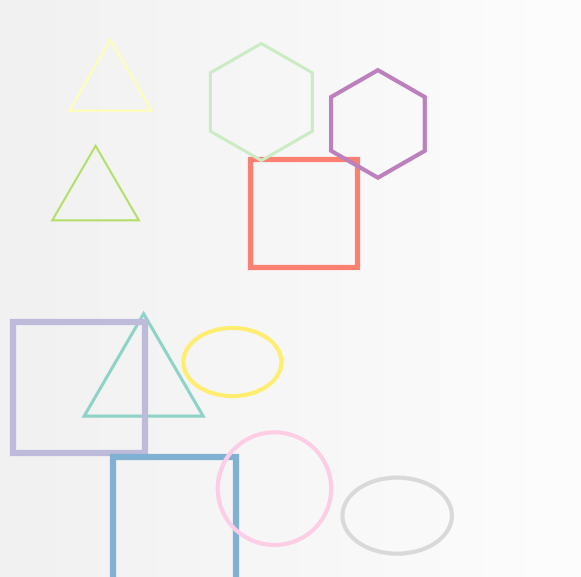[{"shape": "triangle", "thickness": 1.5, "radius": 0.59, "center": [0.247, 0.338]}, {"shape": "triangle", "thickness": 1, "radius": 0.41, "center": [0.19, 0.849]}, {"shape": "square", "thickness": 3, "radius": 0.57, "center": [0.136, 0.328]}, {"shape": "square", "thickness": 2.5, "radius": 0.46, "center": [0.522, 0.63]}, {"shape": "square", "thickness": 3, "radius": 0.53, "center": [0.3, 0.102]}, {"shape": "triangle", "thickness": 1, "radius": 0.43, "center": [0.164, 0.661]}, {"shape": "circle", "thickness": 2, "radius": 0.49, "center": [0.472, 0.153]}, {"shape": "oval", "thickness": 2, "radius": 0.47, "center": [0.683, 0.106]}, {"shape": "hexagon", "thickness": 2, "radius": 0.47, "center": [0.65, 0.785]}, {"shape": "hexagon", "thickness": 1.5, "radius": 0.51, "center": [0.45, 0.823]}, {"shape": "oval", "thickness": 2, "radius": 0.42, "center": [0.4, 0.372]}]